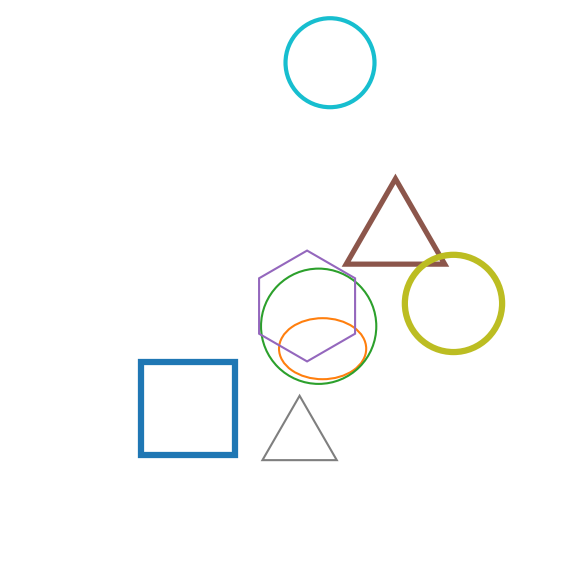[{"shape": "square", "thickness": 3, "radius": 0.41, "center": [0.326, 0.292]}, {"shape": "oval", "thickness": 1, "radius": 0.38, "center": [0.559, 0.395]}, {"shape": "circle", "thickness": 1, "radius": 0.5, "center": [0.552, 0.434]}, {"shape": "hexagon", "thickness": 1, "radius": 0.48, "center": [0.532, 0.469]}, {"shape": "triangle", "thickness": 2.5, "radius": 0.49, "center": [0.685, 0.591]}, {"shape": "triangle", "thickness": 1, "radius": 0.37, "center": [0.519, 0.239]}, {"shape": "circle", "thickness": 3, "radius": 0.42, "center": [0.785, 0.474]}, {"shape": "circle", "thickness": 2, "radius": 0.39, "center": [0.571, 0.891]}]